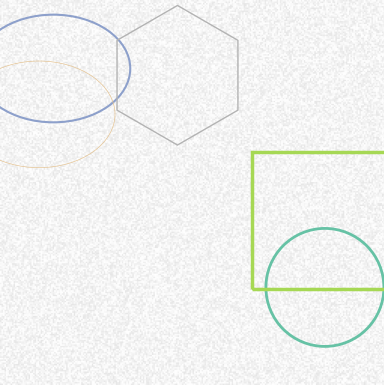[{"shape": "circle", "thickness": 2, "radius": 0.77, "center": [0.844, 0.253]}, {"shape": "oval", "thickness": 1.5, "radius": 1.0, "center": [0.139, 0.822]}, {"shape": "square", "thickness": 2.5, "radius": 0.89, "center": [0.833, 0.428]}, {"shape": "oval", "thickness": 0.5, "radius": 0.99, "center": [0.101, 0.703]}, {"shape": "hexagon", "thickness": 1, "radius": 0.91, "center": [0.461, 0.805]}]